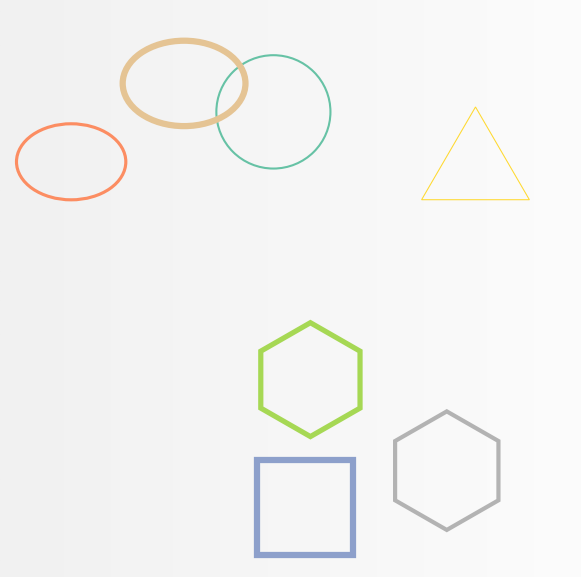[{"shape": "circle", "thickness": 1, "radius": 0.49, "center": [0.47, 0.805]}, {"shape": "oval", "thickness": 1.5, "radius": 0.47, "center": [0.122, 0.719]}, {"shape": "square", "thickness": 3, "radius": 0.41, "center": [0.525, 0.12]}, {"shape": "hexagon", "thickness": 2.5, "radius": 0.49, "center": [0.534, 0.342]}, {"shape": "triangle", "thickness": 0.5, "radius": 0.54, "center": [0.818, 0.707]}, {"shape": "oval", "thickness": 3, "radius": 0.53, "center": [0.317, 0.855]}, {"shape": "hexagon", "thickness": 2, "radius": 0.51, "center": [0.769, 0.184]}]